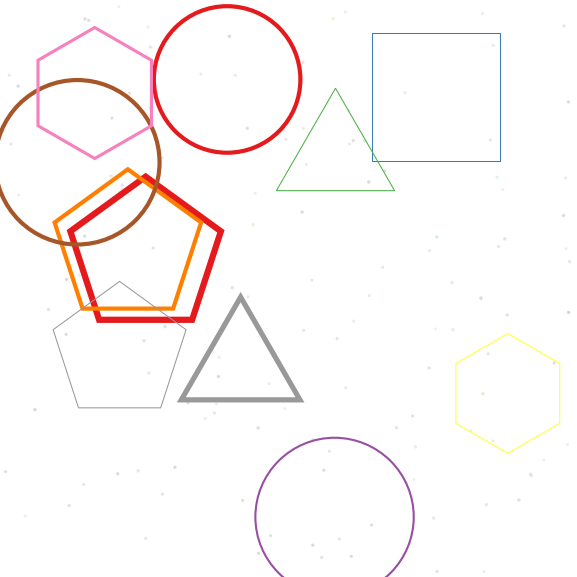[{"shape": "pentagon", "thickness": 3, "radius": 0.69, "center": [0.252, 0.556]}, {"shape": "circle", "thickness": 2, "radius": 0.63, "center": [0.393, 0.862]}, {"shape": "square", "thickness": 0.5, "radius": 0.55, "center": [0.755, 0.831]}, {"shape": "triangle", "thickness": 0.5, "radius": 0.59, "center": [0.581, 0.728]}, {"shape": "circle", "thickness": 1, "radius": 0.69, "center": [0.579, 0.104]}, {"shape": "pentagon", "thickness": 2, "radius": 0.67, "center": [0.221, 0.573]}, {"shape": "hexagon", "thickness": 0.5, "radius": 0.52, "center": [0.879, 0.318]}, {"shape": "circle", "thickness": 2, "radius": 0.71, "center": [0.134, 0.718]}, {"shape": "hexagon", "thickness": 1.5, "radius": 0.57, "center": [0.164, 0.838]}, {"shape": "pentagon", "thickness": 0.5, "radius": 0.61, "center": [0.207, 0.391]}, {"shape": "triangle", "thickness": 2.5, "radius": 0.59, "center": [0.417, 0.366]}]